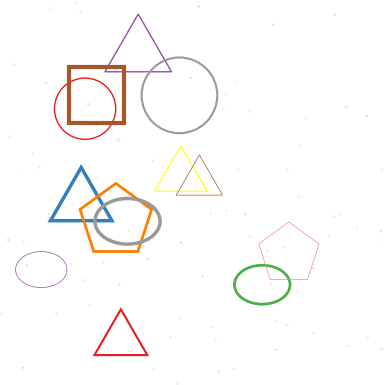[{"shape": "triangle", "thickness": 1.5, "radius": 0.4, "center": [0.314, 0.117]}, {"shape": "circle", "thickness": 1, "radius": 0.4, "center": [0.221, 0.718]}, {"shape": "triangle", "thickness": 2.5, "radius": 0.46, "center": [0.211, 0.473]}, {"shape": "oval", "thickness": 2, "radius": 0.36, "center": [0.681, 0.26]}, {"shape": "triangle", "thickness": 1, "radius": 0.5, "center": [0.359, 0.864]}, {"shape": "oval", "thickness": 0.5, "radius": 0.33, "center": [0.107, 0.3]}, {"shape": "pentagon", "thickness": 2, "radius": 0.49, "center": [0.301, 0.426]}, {"shape": "triangle", "thickness": 1, "radius": 0.4, "center": [0.47, 0.543]}, {"shape": "square", "thickness": 3, "radius": 0.36, "center": [0.251, 0.754]}, {"shape": "triangle", "thickness": 0.5, "radius": 0.35, "center": [0.518, 0.528]}, {"shape": "pentagon", "thickness": 0.5, "radius": 0.41, "center": [0.75, 0.341]}, {"shape": "oval", "thickness": 2.5, "radius": 0.42, "center": [0.331, 0.425]}, {"shape": "circle", "thickness": 1.5, "radius": 0.49, "center": [0.466, 0.752]}]